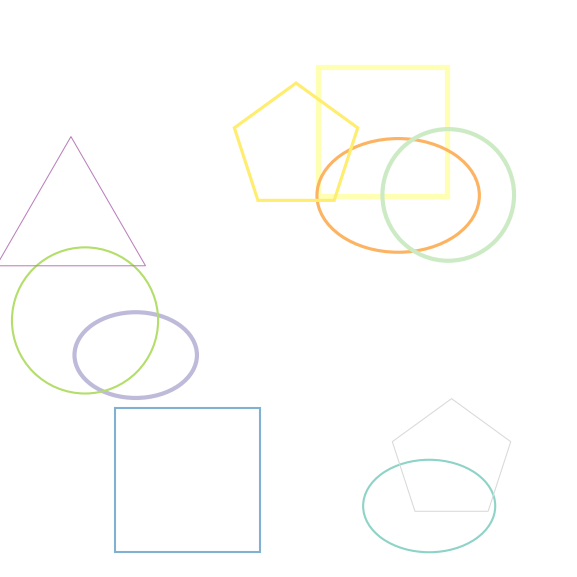[{"shape": "oval", "thickness": 1, "radius": 0.57, "center": [0.743, 0.123]}, {"shape": "square", "thickness": 2.5, "radius": 0.56, "center": [0.662, 0.772]}, {"shape": "oval", "thickness": 2, "radius": 0.53, "center": [0.235, 0.384]}, {"shape": "square", "thickness": 1, "radius": 0.63, "center": [0.324, 0.168]}, {"shape": "oval", "thickness": 1.5, "radius": 0.7, "center": [0.689, 0.661]}, {"shape": "circle", "thickness": 1, "radius": 0.63, "center": [0.147, 0.444]}, {"shape": "pentagon", "thickness": 0.5, "radius": 0.54, "center": [0.782, 0.201]}, {"shape": "triangle", "thickness": 0.5, "radius": 0.75, "center": [0.123, 0.613]}, {"shape": "circle", "thickness": 2, "radius": 0.57, "center": [0.776, 0.662]}, {"shape": "pentagon", "thickness": 1.5, "radius": 0.56, "center": [0.513, 0.743]}]